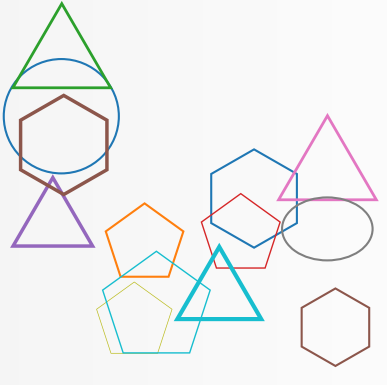[{"shape": "circle", "thickness": 1.5, "radius": 0.74, "center": [0.158, 0.698]}, {"shape": "hexagon", "thickness": 1.5, "radius": 0.64, "center": [0.656, 0.484]}, {"shape": "pentagon", "thickness": 1.5, "radius": 0.53, "center": [0.373, 0.366]}, {"shape": "triangle", "thickness": 2, "radius": 0.73, "center": [0.159, 0.845]}, {"shape": "pentagon", "thickness": 1, "radius": 0.53, "center": [0.621, 0.39]}, {"shape": "triangle", "thickness": 2.5, "radius": 0.59, "center": [0.136, 0.42]}, {"shape": "hexagon", "thickness": 2.5, "radius": 0.64, "center": [0.165, 0.623]}, {"shape": "hexagon", "thickness": 1.5, "radius": 0.5, "center": [0.866, 0.15]}, {"shape": "triangle", "thickness": 2, "radius": 0.73, "center": [0.845, 0.554]}, {"shape": "oval", "thickness": 1.5, "radius": 0.58, "center": [0.845, 0.405]}, {"shape": "pentagon", "thickness": 0.5, "radius": 0.51, "center": [0.347, 0.165]}, {"shape": "pentagon", "thickness": 1, "radius": 0.73, "center": [0.404, 0.201]}, {"shape": "triangle", "thickness": 3, "radius": 0.62, "center": [0.566, 0.234]}]